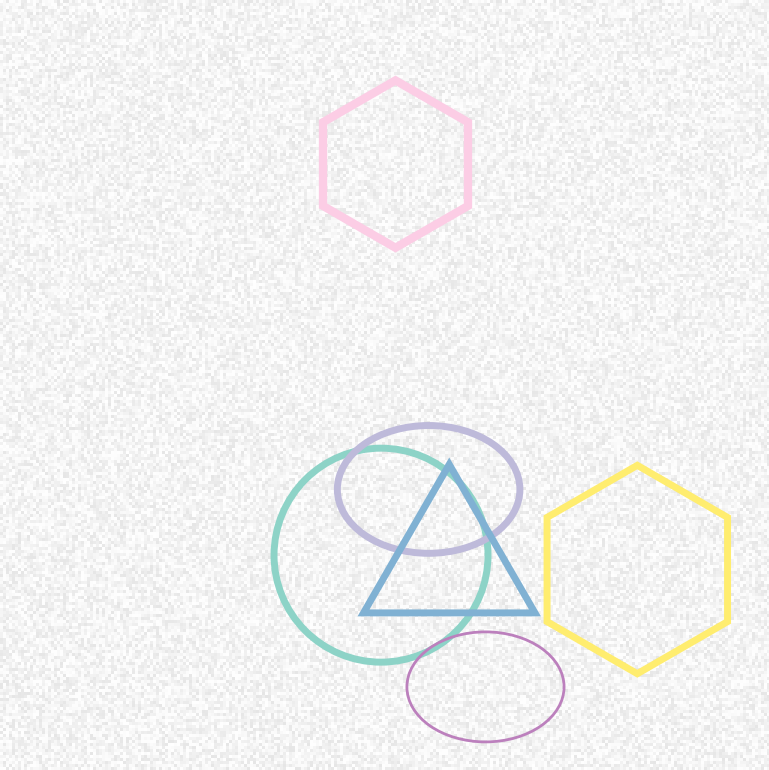[{"shape": "circle", "thickness": 2.5, "radius": 0.69, "center": [0.495, 0.279]}, {"shape": "oval", "thickness": 2.5, "radius": 0.59, "center": [0.557, 0.364]}, {"shape": "triangle", "thickness": 2.5, "radius": 0.64, "center": [0.583, 0.268]}, {"shape": "hexagon", "thickness": 3, "radius": 0.54, "center": [0.514, 0.787]}, {"shape": "oval", "thickness": 1, "radius": 0.51, "center": [0.631, 0.108]}, {"shape": "hexagon", "thickness": 2.5, "radius": 0.68, "center": [0.828, 0.26]}]